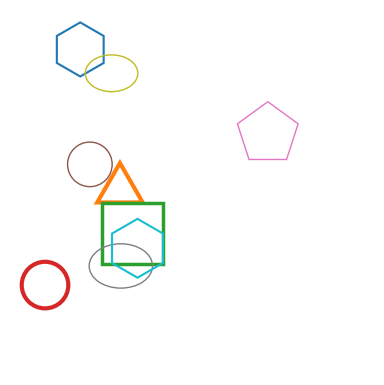[{"shape": "hexagon", "thickness": 1.5, "radius": 0.35, "center": [0.208, 0.872]}, {"shape": "triangle", "thickness": 3, "radius": 0.34, "center": [0.312, 0.508]}, {"shape": "square", "thickness": 2.5, "radius": 0.4, "center": [0.344, 0.394]}, {"shape": "circle", "thickness": 3, "radius": 0.3, "center": [0.117, 0.26]}, {"shape": "circle", "thickness": 1, "radius": 0.29, "center": [0.233, 0.573]}, {"shape": "pentagon", "thickness": 1, "radius": 0.41, "center": [0.696, 0.653]}, {"shape": "oval", "thickness": 1, "radius": 0.41, "center": [0.314, 0.309]}, {"shape": "oval", "thickness": 1, "radius": 0.34, "center": [0.29, 0.81]}, {"shape": "hexagon", "thickness": 1.5, "radius": 0.38, "center": [0.357, 0.355]}]